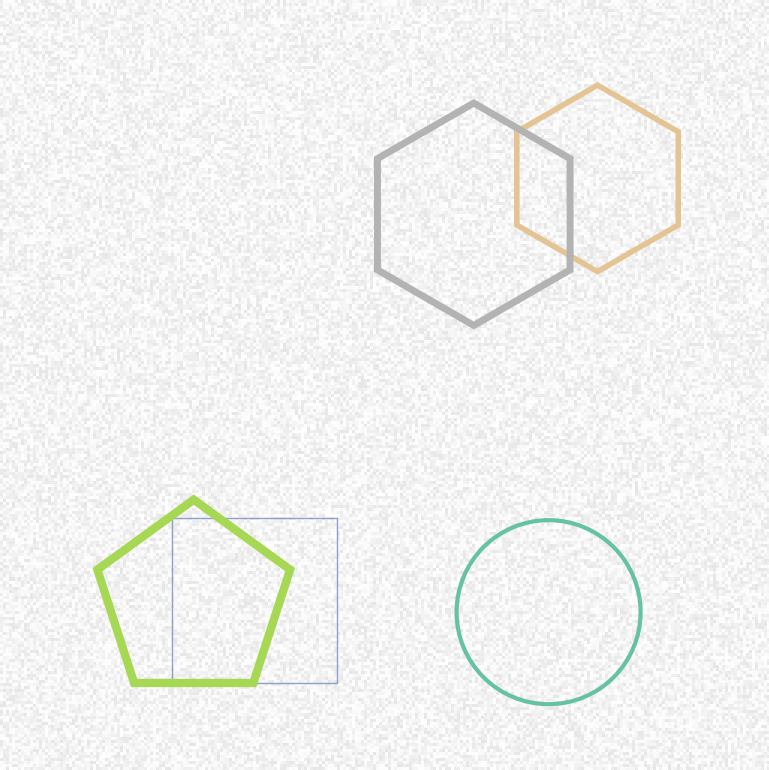[{"shape": "circle", "thickness": 1.5, "radius": 0.6, "center": [0.712, 0.205]}, {"shape": "square", "thickness": 0.5, "radius": 0.54, "center": [0.33, 0.22]}, {"shape": "pentagon", "thickness": 3, "radius": 0.66, "center": [0.252, 0.219]}, {"shape": "hexagon", "thickness": 2, "radius": 0.61, "center": [0.776, 0.768]}, {"shape": "hexagon", "thickness": 2.5, "radius": 0.72, "center": [0.615, 0.722]}]